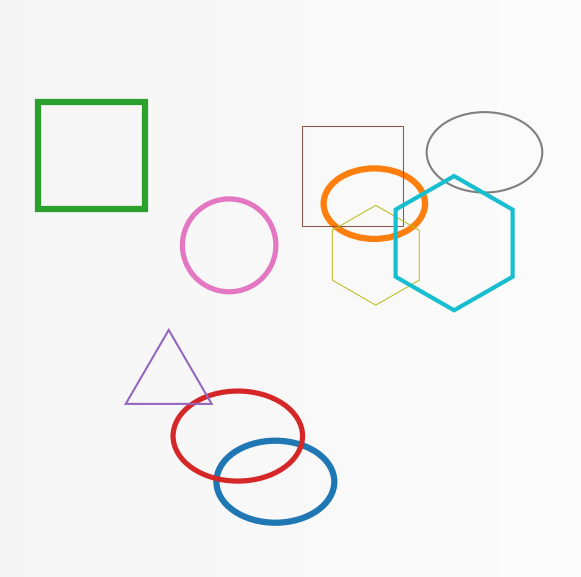[{"shape": "oval", "thickness": 3, "radius": 0.51, "center": [0.474, 0.165]}, {"shape": "oval", "thickness": 3, "radius": 0.44, "center": [0.644, 0.646]}, {"shape": "square", "thickness": 3, "radius": 0.46, "center": [0.157, 0.73]}, {"shape": "oval", "thickness": 2.5, "radius": 0.56, "center": [0.409, 0.244]}, {"shape": "triangle", "thickness": 1, "radius": 0.43, "center": [0.29, 0.342]}, {"shape": "square", "thickness": 0.5, "radius": 0.43, "center": [0.607, 0.694]}, {"shape": "circle", "thickness": 2.5, "radius": 0.4, "center": [0.394, 0.574]}, {"shape": "oval", "thickness": 1, "radius": 0.5, "center": [0.834, 0.735]}, {"shape": "hexagon", "thickness": 0.5, "radius": 0.43, "center": [0.647, 0.557]}, {"shape": "hexagon", "thickness": 2, "radius": 0.58, "center": [0.781, 0.578]}]